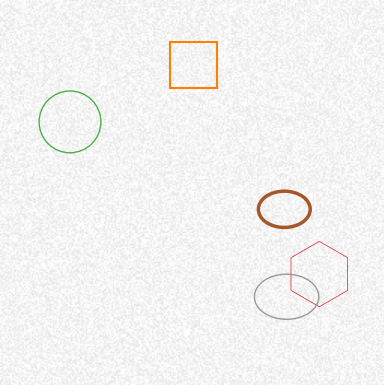[{"shape": "hexagon", "thickness": 0.5, "radius": 0.42, "center": [0.829, 0.288]}, {"shape": "circle", "thickness": 1, "radius": 0.4, "center": [0.182, 0.683]}, {"shape": "square", "thickness": 1.5, "radius": 0.3, "center": [0.502, 0.831]}, {"shape": "oval", "thickness": 2.5, "radius": 0.34, "center": [0.738, 0.456]}, {"shape": "oval", "thickness": 1, "radius": 0.42, "center": [0.744, 0.229]}]